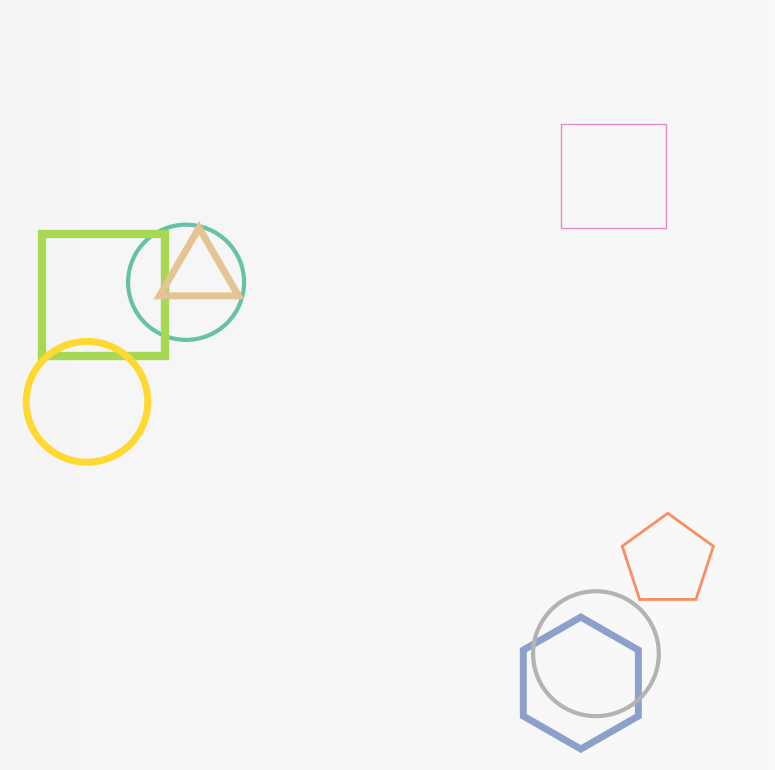[{"shape": "circle", "thickness": 1.5, "radius": 0.37, "center": [0.24, 0.633]}, {"shape": "pentagon", "thickness": 1, "radius": 0.31, "center": [0.862, 0.272]}, {"shape": "hexagon", "thickness": 2.5, "radius": 0.43, "center": [0.749, 0.113]}, {"shape": "square", "thickness": 0.5, "radius": 0.34, "center": [0.792, 0.771]}, {"shape": "square", "thickness": 3, "radius": 0.4, "center": [0.133, 0.617]}, {"shape": "circle", "thickness": 2.5, "radius": 0.39, "center": [0.112, 0.478]}, {"shape": "triangle", "thickness": 2.5, "radius": 0.29, "center": [0.257, 0.645]}, {"shape": "circle", "thickness": 1.5, "radius": 0.41, "center": [0.769, 0.151]}]